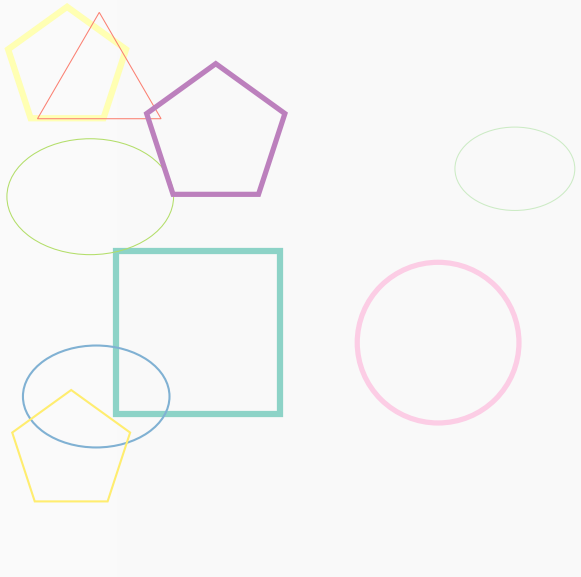[{"shape": "square", "thickness": 3, "radius": 0.7, "center": [0.341, 0.423]}, {"shape": "pentagon", "thickness": 3, "radius": 0.53, "center": [0.115, 0.881]}, {"shape": "triangle", "thickness": 0.5, "radius": 0.61, "center": [0.171, 0.855]}, {"shape": "oval", "thickness": 1, "radius": 0.63, "center": [0.166, 0.313]}, {"shape": "oval", "thickness": 0.5, "radius": 0.72, "center": [0.155, 0.659]}, {"shape": "circle", "thickness": 2.5, "radius": 0.7, "center": [0.754, 0.406]}, {"shape": "pentagon", "thickness": 2.5, "radius": 0.63, "center": [0.371, 0.764]}, {"shape": "oval", "thickness": 0.5, "radius": 0.52, "center": [0.886, 0.707]}, {"shape": "pentagon", "thickness": 1, "radius": 0.53, "center": [0.122, 0.217]}]